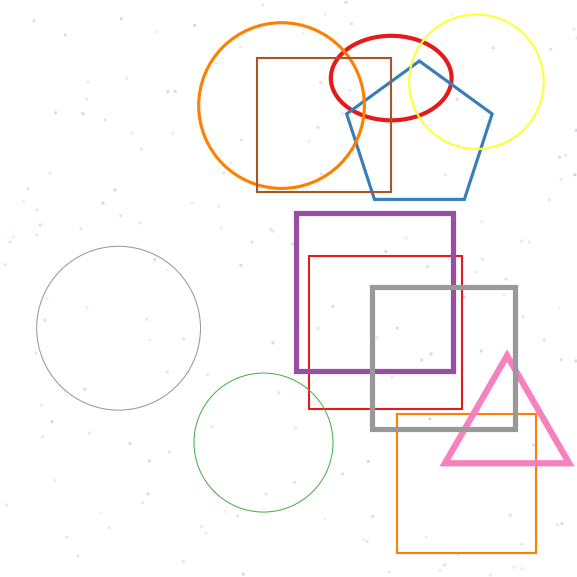[{"shape": "oval", "thickness": 2, "radius": 0.52, "center": [0.677, 0.864]}, {"shape": "square", "thickness": 1, "radius": 0.66, "center": [0.667, 0.424]}, {"shape": "pentagon", "thickness": 1.5, "radius": 0.66, "center": [0.726, 0.761]}, {"shape": "circle", "thickness": 0.5, "radius": 0.6, "center": [0.456, 0.233]}, {"shape": "square", "thickness": 2.5, "radius": 0.68, "center": [0.649, 0.493]}, {"shape": "square", "thickness": 1, "radius": 0.6, "center": [0.808, 0.162]}, {"shape": "circle", "thickness": 1.5, "radius": 0.72, "center": [0.488, 0.816]}, {"shape": "circle", "thickness": 1, "radius": 0.58, "center": [0.825, 0.858]}, {"shape": "square", "thickness": 1, "radius": 0.58, "center": [0.561, 0.782]}, {"shape": "triangle", "thickness": 3, "radius": 0.62, "center": [0.878, 0.259]}, {"shape": "square", "thickness": 2.5, "radius": 0.62, "center": [0.768, 0.379]}, {"shape": "circle", "thickness": 0.5, "radius": 0.71, "center": [0.205, 0.431]}]